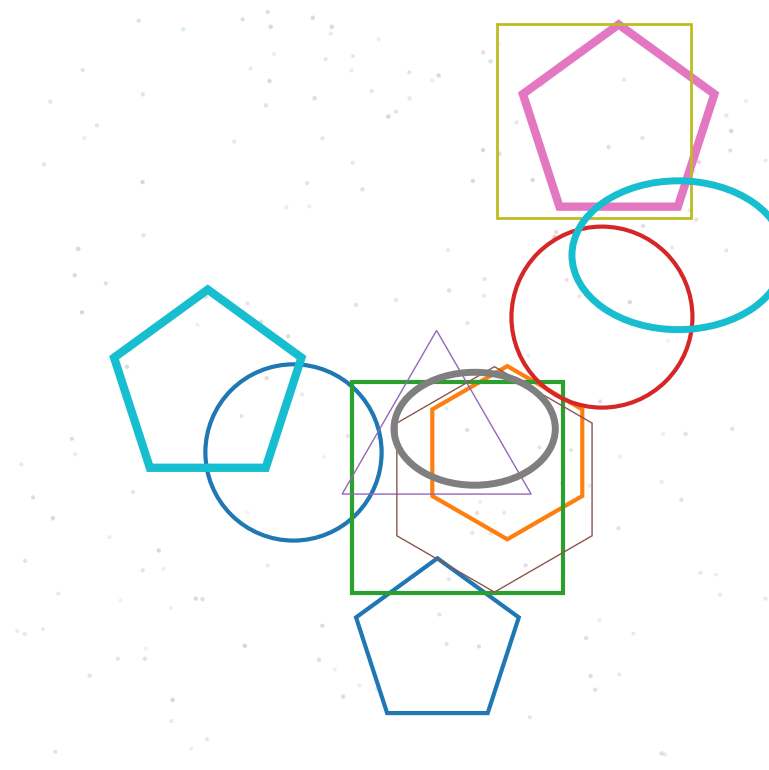[{"shape": "pentagon", "thickness": 1.5, "radius": 0.56, "center": [0.568, 0.164]}, {"shape": "circle", "thickness": 1.5, "radius": 0.57, "center": [0.381, 0.412]}, {"shape": "hexagon", "thickness": 1.5, "radius": 0.56, "center": [0.659, 0.412]}, {"shape": "square", "thickness": 1.5, "radius": 0.68, "center": [0.595, 0.367]}, {"shape": "circle", "thickness": 1.5, "radius": 0.59, "center": [0.782, 0.588]}, {"shape": "triangle", "thickness": 0.5, "radius": 0.71, "center": [0.567, 0.429]}, {"shape": "hexagon", "thickness": 0.5, "radius": 0.73, "center": [0.642, 0.377]}, {"shape": "pentagon", "thickness": 3, "radius": 0.65, "center": [0.803, 0.837]}, {"shape": "oval", "thickness": 2.5, "radius": 0.52, "center": [0.616, 0.443]}, {"shape": "square", "thickness": 1, "radius": 0.63, "center": [0.771, 0.842]}, {"shape": "pentagon", "thickness": 3, "radius": 0.64, "center": [0.27, 0.496]}, {"shape": "oval", "thickness": 2.5, "radius": 0.69, "center": [0.881, 0.669]}]